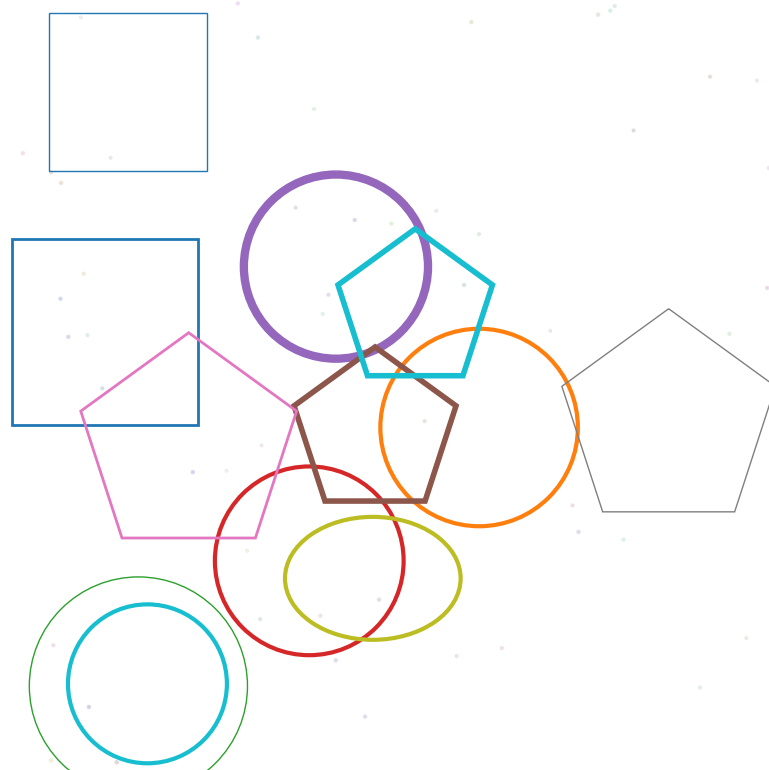[{"shape": "square", "thickness": 0.5, "radius": 0.51, "center": [0.166, 0.881]}, {"shape": "square", "thickness": 1, "radius": 0.6, "center": [0.136, 0.569]}, {"shape": "circle", "thickness": 1.5, "radius": 0.64, "center": [0.622, 0.445]}, {"shape": "circle", "thickness": 0.5, "radius": 0.71, "center": [0.18, 0.109]}, {"shape": "circle", "thickness": 1.5, "radius": 0.61, "center": [0.402, 0.272]}, {"shape": "circle", "thickness": 3, "radius": 0.6, "center": [0.436, 0.654]}, {"shape": "pentagon", "thickness": 2, "radius": 0.55, "center": [0.487, 0.439]}, {"shape": "pentagon", "thickness": 1, "radius": 0.74, "center": [0.245, 0.421]}, {"shape": "pentagon", "thickness": 0.5, "radius": 0.73, "center": [0.868, 0.453]}, {"shape": "oval", "thickness": 1.5, "radius": 0.57, "center": [0.484, 0.249]}, {"shape": "circle", "thickness": 1.5, "radius": 0.52, "center": [0.191, 0.112]}, {"shape": "pentagon", "thickness": 2, "radius": 0.53, "center": [0.539, 0.597]}]